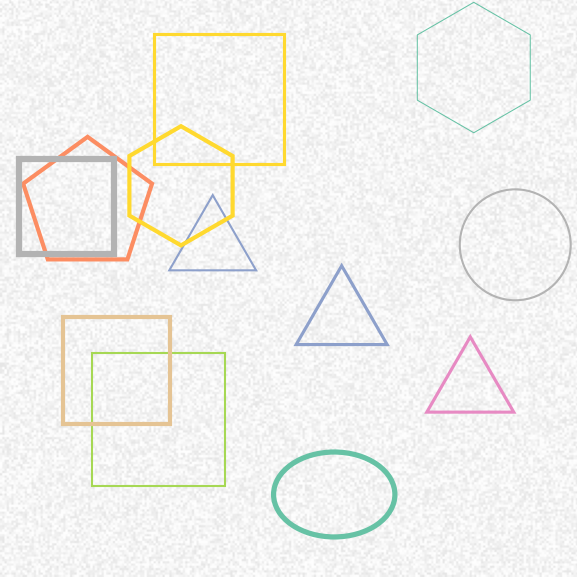[{"shape": "hexagon", "thickness": 0.5, "radius": 0.56, "center": [0.82, 0.882]}, {"shape": "oval", "thickness": 2.5, "radius": 0.53, "center": [0.579, 0.143]}, {"shape": "pentagon", "thickness": 2, "radius": 0.59, "center": [0.152, 0.645]}, {"shape": "triangle", "thickness": 1, "radius": 0.43, "center": [0.368, 0.574]}, {"shape": "triangle", "thickness": 1.5, "radius": 0.45, "center": [0.592, 0.448]}, {"shape": "triangle", "thickness": 1.5, "radius": 0.43, "center": [0.814, 0.329]}, {"shape": "square", "thickness": 1, "radius": 0.57, "center": [0.275, 0.272]}, {"shape": "square", "thickness": 1.5, "radius": 0.56, "center": [0.379, 0.828]}, {"shape": "hexagon", "thickness": 2, "radius": 0.52, "center": [0.313, 0.677]}, {"shape": "square", "thickness": 2, "radius": 0.46, "center": [0.202, 0.357]}, {"shape": "square", "thickness": 3, "radius": 0.41, "center": [0.115, 0.642]}, {"shape": "circle", "thickness": 1, "radius": 0.48, "center": [0.892, 0.575]}]